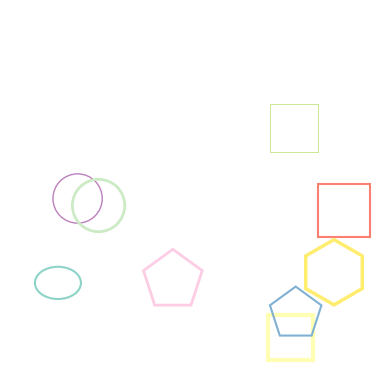[{"shape": "oval", "thickness": 1.5, "radius": 0.3, "center": [0.15, 0.265]}, {"shape": "square", "thickness": 3, "radius": 0.29, "center": [0.754, 0.123]}, {"shape": "square", "thickness": 1.5, "radius": 0.34, "center": [0.894, 0.453]}, {"shape": "pentagon", "thickness": 1.5, "radius": 0.35, "center": [0.768, 0.185]}, {"shape": "square", "thickness": 0.5, "radius": 0.31, "center": [0.764, 0.667]}, {"shape": "pentagon", "thickness": 2, "radius": 0.4, "center": [0.449, 0.272]}, {"shape": "circle", "thickness": 1, "radius": 0.32, "center": [0.202, 0.484]}, {"shape": "circle", "thickness": 2, "radius": 0.34, "center": [0.256, 0.466]}, {"shape": "hexagon", "thickness": 2.5, "radius": 0.42, "center": [0.868, 0.293]}]